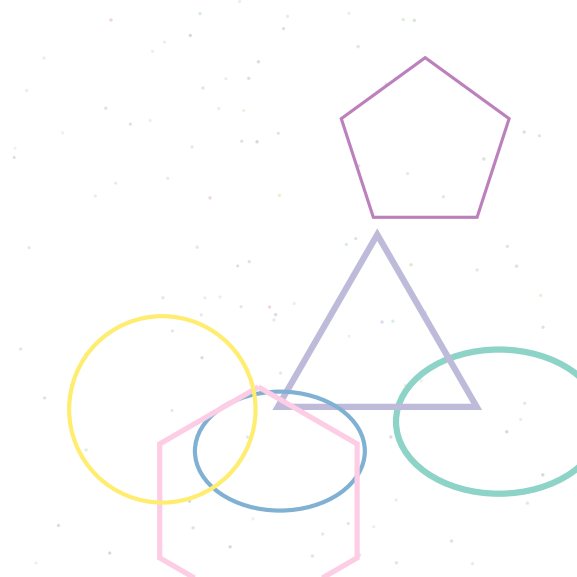[{"shape": "oval", "thickness": 3, "radius": 0.89, "center": [0.864, 0.269]}, {"shape": "triangle", "thickness": 3, "radius": 0.99, "center": [0.653, 0.394]}, {"shape": "oval", "thickness": 2, "radius": 0.74, "center": [0.485, 0.218]}, {"shape": "hexagon", "thickness": 2.5, "radius": 0.99, "center": [0.447, 0.132]}, {"shape": "pentagon", "thickness": 1.5, "radius": 0.76, "center": [0.736, 0.746]}, {"shape": "circle", "thickness": 2, "radius": 0.81, "center": [0.281, 0.29]}]